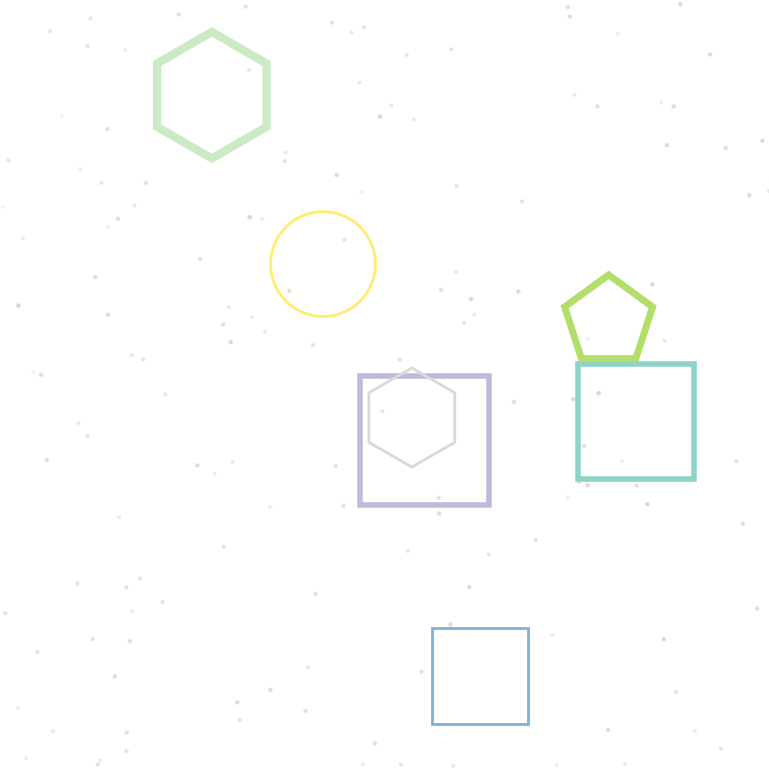[{"shape": "square", "thickness": 2, "radius": 0.38, "center": [0.826, 0.453]}, {"shape": "square", "thickness": 2, "radius": 0.42, "center": [0.551, 0.428]}, {"shape": "square", "thickness": 1, "radius": 0.31, "center": [0.623, 0.122]}, {"shape": "pentagon", "thickness": 2.5, "radius": 0.3, "center": [0.79, 0.583]}, {"shape": "hexagon", "thickness": 1, "radius": 0.32, "center": [0.535, 0.458]}, {"shape": "hexagon", "thickness": 3, "radius": 0.41, "center": [0.275, 0.876]}, {"shape": "circle", "thickness": 1, "radius": 0.34, "center": [0.42, 0.657]}]